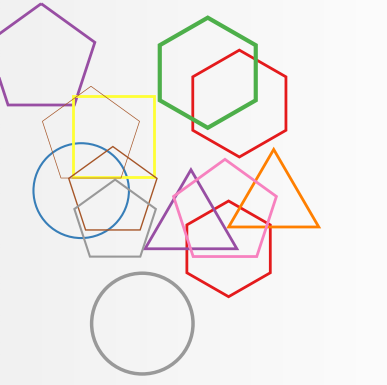[{"shape": "hexagon", "thickness": 2, "radius": 0.62, "center": [0.59, 0.354]}, {"shape": "hexagon", "thickness": 2, "radius": 0.69, "center": [0.618, 0.731]}, {"shape": "circle", "thickness": 1.5, "radius": 0.62, "center": [0.21, 0.505]}, {"shape": "hexagon", "thickness": 3, "radius": 0.72, "center": [0.536, 0.811]}, {"shape": "pentagon", "thickness": 2, "radius": 0.73, "center": [0.106, 0.845]}, {"shape": "triangle", "thickness": 2, "radius": 0.68, "center": [0.493, 0.422]}, {"shape": "triangle", "thickness": 2, "radius": 0.67, "center": [0.706, 0.478]}, {"shape": "square", "thickness": 2, "radius": 0.52, "center": [0.294, 0.646]}, {"shape": "pentagon", "thickness": 0.5, "radius": 0.66, "center": [0.235, 0.644]}, {"shape": "pentagon", "thickness": 1, "radius": 0.6, "center": [0.291, 0.5]}, {"shape": "pentagon", "thickness": 2, "radius": 0.7, "center": [0.581, 0.447]}, {"shape": "circle", "thickness": 2.5, "radius": 0.65, "center": [0.367, 0.16]}, {"shape": "pentagon", "thickness": 1.5, "radius": 0.55, "center": [0.297, 0.423]}]